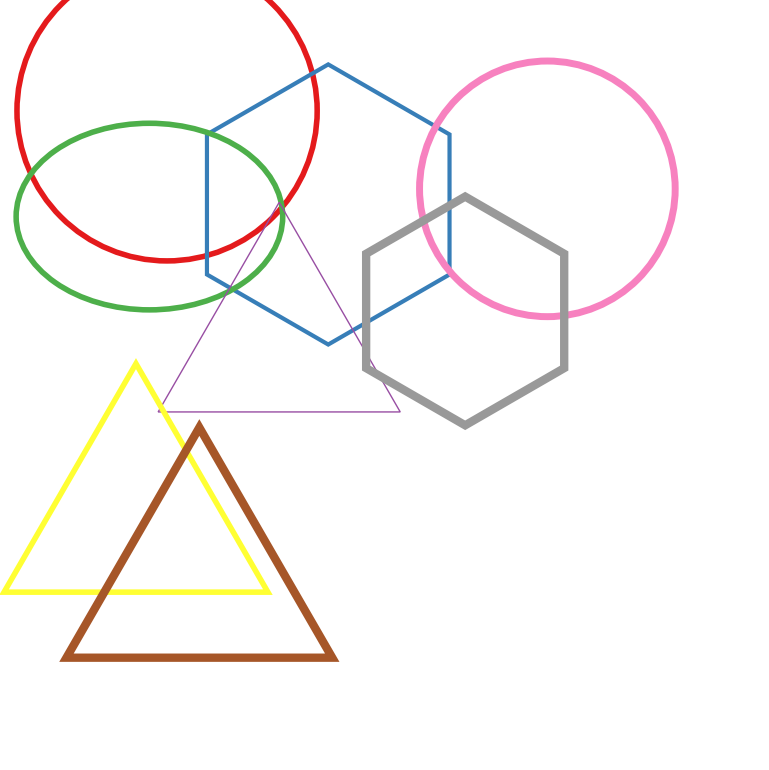[{"shape": "circle", "thickness": 2, "radius": 0.97, "center": [0.217, 0.856]}, {"shape": "hexagon", "thickness": 1.5, "radius": 0.91, "center": [0.426, 0.734]}, {"shape": "oval", "thickness": 2, "radius": 0.87, "center": [0.194, 0.719]}, {"shape": "triangle", "thickness": 0.5, "radius": 0.91, "center": [0.363, 0.556]}, {"shape": "triangle", "thickness": 2, "radius": 0.99, "center": [0.177, 0.33]}, {"shape": "triangle", "thickness": 3, "radius": 1.0, "center": [0.259, 0.246]}, {"shape": "circle", "thickness": 2.5, "radius": 0.83, "center": [0.711, 0.755]}, {"shape": "hexagon", "thickness": 3, "radius": 0.74, "center": [0.604, 0.596]}]